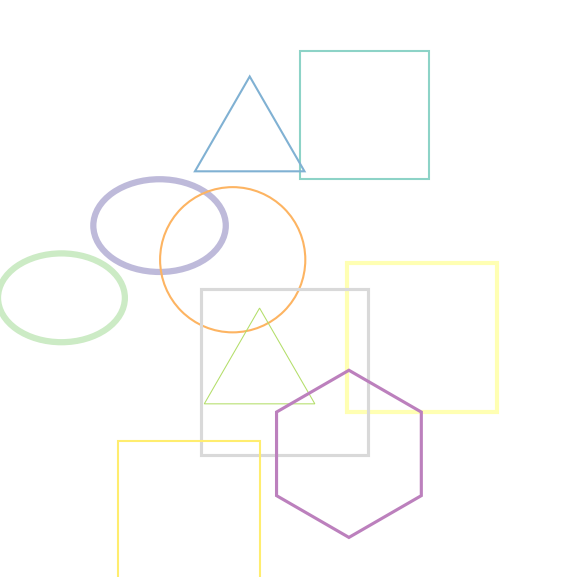[{"shape": "square", "thickness": 1, "radius": 0.56, "center": [0.631, 0.8]}, {"shape": "square", "thickness": 2, "radius": 0.65, "center": [0.731, 0.415]}, {"shape": "oval", "thickness": 3, "radius": 0.57, "center": [0.276, 0.608]}, {"shape": "triangle", "thickness": 1, "radius": 0.55, "center": [0.432, 0.757]}, {"shape": "circle", "thickness": 1, "radius": 0.63, "center": [0.403, 0.549]}, {"shape": "triangle", "thickness": 0.5, "radius": 0.55, "center": [0.449, 0.355]}, {"shape": "square", "thickness": 1.5, "radius": 0.72, "center": [0.493, 0.355]}, {"shape": "hexagon", "thickness": 1.5, "radius": 0.72, "center": [0.604, 0.213]}, {"shape": "oval", "thickness": 3, "radius": 0.55, "center": [0.106, 0.483]}, {"shape": "square", "thickness": 1, "radius": 0.61, "center": [0.327, 0.112]}]